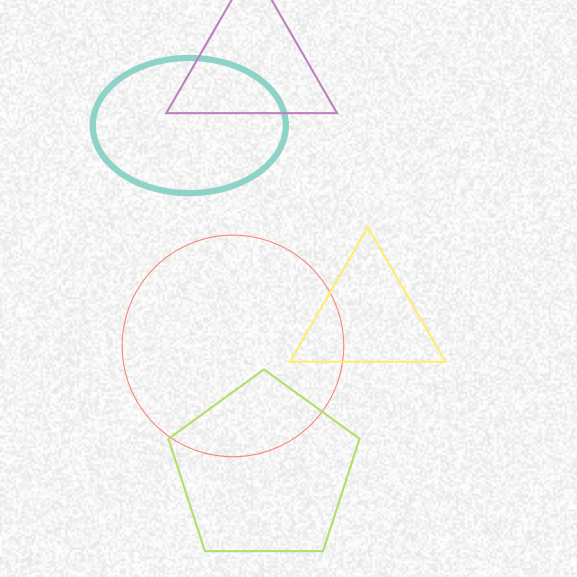[{"shape": "oval", "thickness": 3, "radius": 0.84, "center": [0.328, 0.782]}, {"shape": "circle", "thickness": 0.5, "radius": 0.96, "center": [0.403, 0.4]}, {"shape": "pentagon", "thickness": 1, "radius": 0.87, "center": [0.457, 0.185]}, {"shape": "triangle", "thickness": 1, "radius": 0.85, "center": [0.436, 0.889]}, {"shape": "triangle", "thickness": 1, "radius": 0.78, "center": [0.637, 0.45]}]